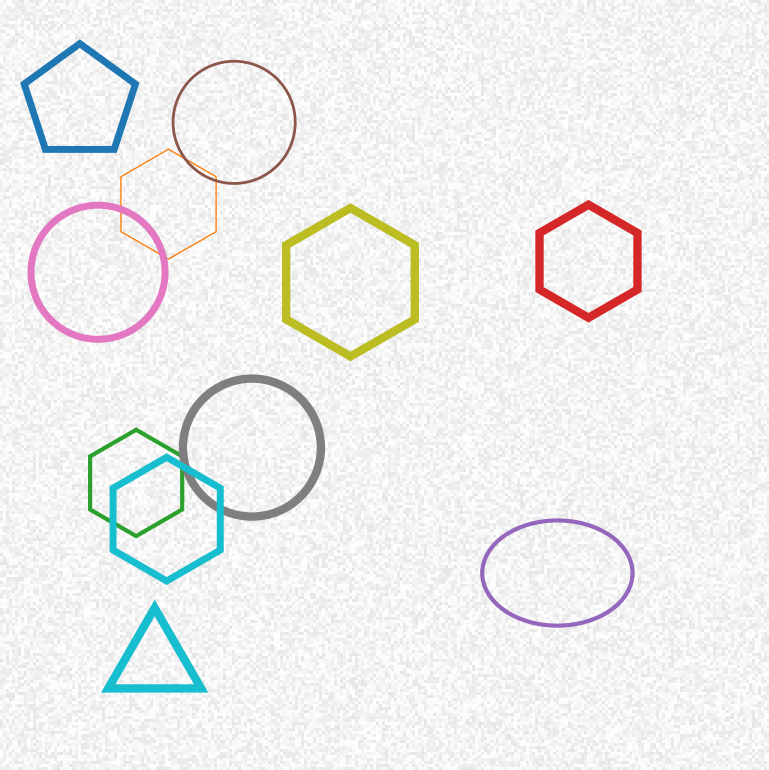[{"shape": "pentagon", "thickness": 2.5, "radius": 0.38, "center": [0.104, 0.867]}, {"shape": "hexagon", "thickness": 0.5, "radius": 0.36, "center": [0.219, 0.735]}, {"shape": "hexagon", "thickness": 1.5, "radius": 0.35, "center": [0.177, 0.373]}, {"shape": "hexagon", "thickness": 3, "radius": 0.37, "center": [0.764, 0.661]}, {"shape": "oval", "thickness": 1.5, "radius": 0.49, "center": [0.724, 0.256]}, {"shape": "circle", "thickness": 1, "radius": 0.4, "center": [0.304, 0.841]}, {"shape": "circle", "thickness": 2.5, "radius": 0.44, "center": [0.127, 0.646]}, {"shape": "circle", "thickness": 3, "radius": 0.45, "center": [0.327, 0.419]}, {"shape": "hexagon", "thickness": 3, "radius": 0.48, "center": [0.455, 0.633]}, {"shape": "hexagon", "thickness": 2.5, "radius": 0.4, "center": [0.216, 0.326]}, {"shape": "triangle", "thickness": 3, "radius": 0.35, "center": [0.201, 0.141]}]